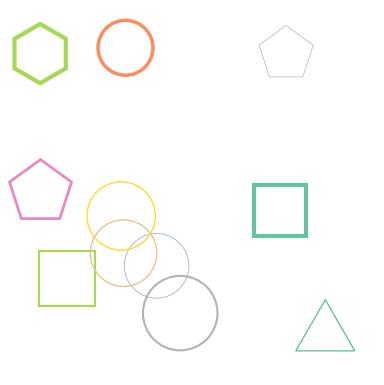[{"shape": "triangle", "thickness": 1, "radius": 0.44, "center": [0.845, 0.133]}, {"shape": "square", "thickness": 3, "radius": 0.34, "center": [0.727, 0.453]}, {"shape": "circle", "thickness": 2.5, "radius": 0.36, "center": [0.326, 0.876]}, {"shape": "circle", "thickness": 0.5, "radius": 0.42, "center": [0.407, 0.31]}, {"shape": "pentagon", "thickness": 2, "radius": 0.42, "center": [0.105, 0.501]}, {"shape": "hexagon", "thickness": 3, "radius": 0.38, "center": [0.104, 0.861]}, {"shape": "square", "thickness": 1.5, "radius": 0.36, "center": [0.174, 0.278]}, {"shape": "circle", "thickness": 1, "radius": 0.44, "center": [0.315, 0.439]}, {"shape": "circle", "thickness": 1, "radius": 0.43, "center": [0.321, 0.342]}, {"shape": "circle", "thickness": 1.5, "radius": 0.48, "center": [0.468, 0.187]}, {"shape": "pentagon", "thickness": 0.5, "radius": 0.37, "center": [0.743, 0.86]}]